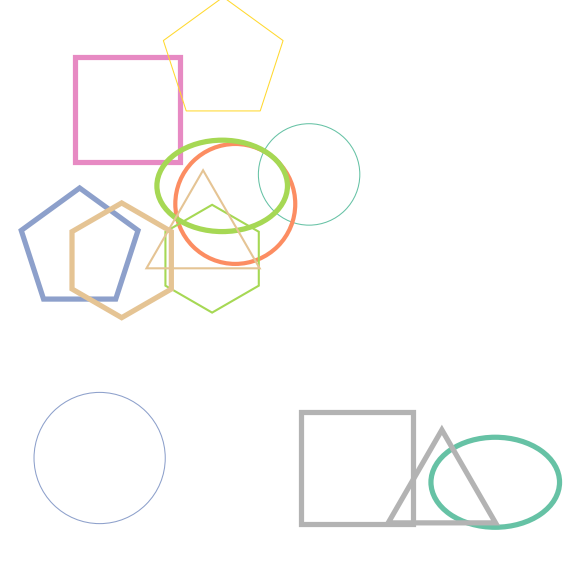[{"shape": "oval", "thickness": 2.5, "radius": 0.56, "center": [0.858, 0.164]}, {"shape": "circle", "thickness": 0.5, "radius": 0.44, "center": [0.535, 0.697]}, {"shape": "circle", "thickness": 2, "radius": 0.52, "center": [0.407, 0.646]}, {"shape": "pentagon", "thickness": 2.5, "radius": 0.53, "center": [0.138, 0.567]}, {"shape": "circle", "thickness": 0.5, "radius": 0.57, "center": [0.173, 0.206]}, {"shape": "square", "thickness": 2.5, "radius": 0.46, "center": [0.221, 0.809]}, {"shape": "hexagon", "thickness": 1, "radius": 0.47, "center": [0.367, 0.551]}, {"shape": "oval", "thickness": 2.5, "radius": 0.57, "center": [0.385, 0.677]}, {"shape": "pentagon", "thickness": 0.5, "radius": 0.54, "center": [0.387, 0.895]}, {"shape": "triangle", "thickness": 1, "radius": 0.57, "center": [0.352, 0.591]}, {"shape": "hexagon", "thickness": 2.5, "radius": 0.5, "center": [0.211, 0.548]}, {"shape": "square", "thickness": 2.5, "radius": 0.48, "center": [0.618, 0.189]}, {"shape": "triangle", "thickness": 2.5, "radius": 0.54, "center": [0.765, 0.147]}]